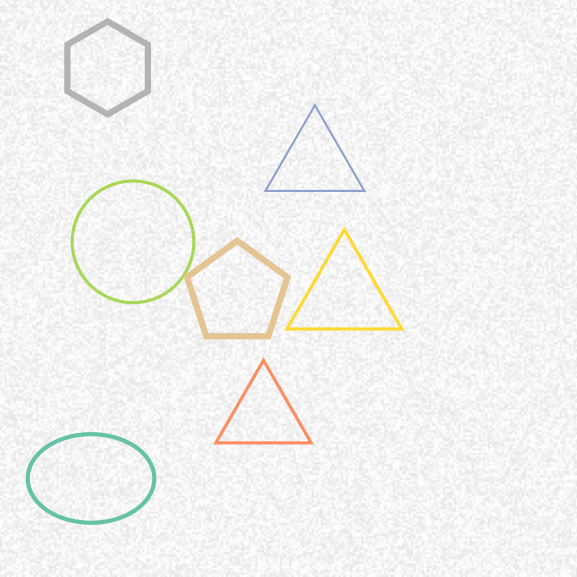[{"shape": "oval", "thickness": 2, "radius": 0.55, "center": [0.158, 0.171]}, {"shape": "triangle", "thickness": 1.5, "radius": 0.48, "center": [0.456, 0.28]}, {"shape": "triangle", "thickness": 1, "radius": 0.49, "center": [0.545, 0.718]}, {"shape": "circle", "thickness": 1.5, "radius": 0.53, "center": [0.23, 0.58]}, {"shape": "triangle", "thickness": 1.5, "radius": 0.57, "center": [0.596, 0.487]}, {"shape": "pentagon", "thickness": 3, "radius": 0.46, "center": [0.411, 0.491]}, {"shape": "hexagon", "thickness": 3, "radius": 0.4, "center": [0.186, 0.882]}]